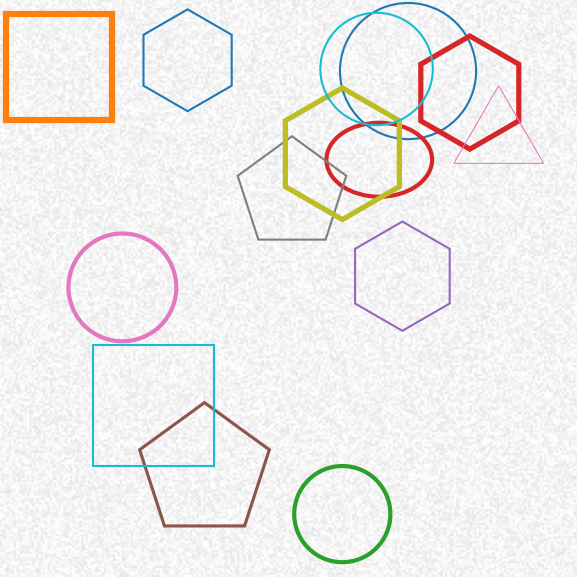[{"shape": "hexagon", "thickness": 1, "radius": 0.44, "center": [0.325, 0.895]}, {"shape": "circle", "thickness": 1, "radius": 0.59, "center": [0.707, 0.876]}, {"shape": "square", "thickness": 3, "radius": 0.46, "center": [0.102, 0.883]}, {"shape": "circle", "thickness": 2, "radius": 0.42, "center": [0.593, 0.109]}, {"shape": "hexagon", "thickness": 2.5, "radius": 0.49, "center": [0.814, 0.839]}, {"shape": "oval", "thickness": 2, "radius": 0.46, "center": [0.657, 0.723]}, {"shape": "hexagon", "thickness": 1, "radius": 0.47, "center": [0.697, 0.521]}, {"shape": "pentagon", "thickness": 1.5, "radius": 0.59, "center": [0.354, 0.184]}, {"shape": "circle", "thickness": 2, "radius": 0.47, "center": [0.212, 0.501]}, {"shape": "triangle", "thickness": 0.5, "radius": 0.45, "center": [0.864, 0.761]}, {"shape": "pentagon", "thickness": 1, "radius": 0.49, "center": [0.506, 0.664]}, {"shape": "hexagon", "thickness": 2.5, "radius": 0.57, "center": [0.593, 0.733]}, {"shape": "circle", "thickness": 1, "radius": 0.49, "center": [0.652, 0.88]}, {"shape": "square", "thickness": 1, "radius": 0.52, "center": [0.265, 0.298]}]